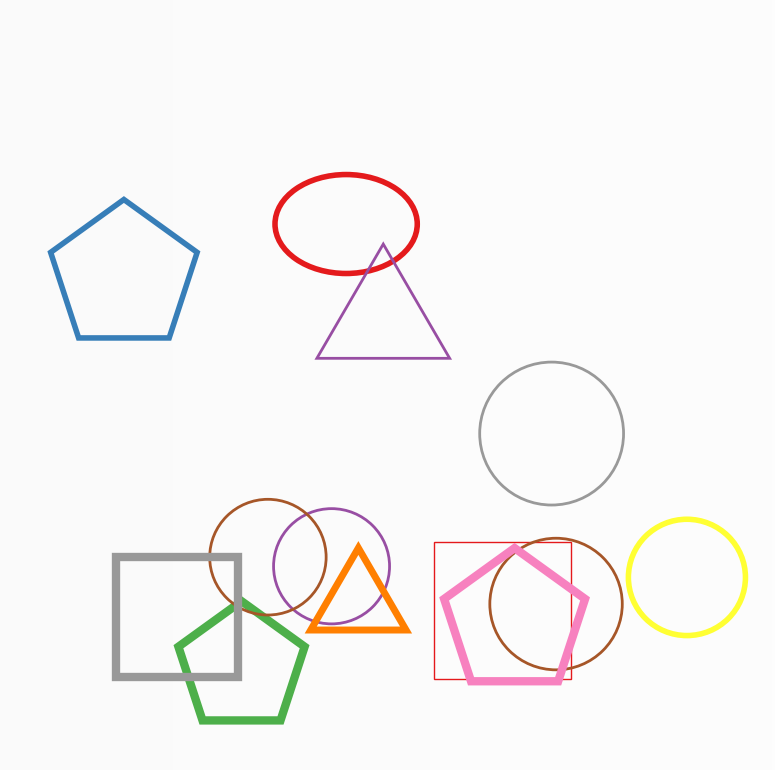[{"shape": "square", "thickness": 0.5, "radius": 0.44, "center": [0.649, 0.207]}, {"shape": "oval", "thickness": 2, "radius": 0.46, "center": [0.447, 0.709]}, {"shape": "pentagon", "thickness": 2, "radius": 0.5, "center": [0.16, 0.642]}, {"shape": "pentagon", "thickness": 3, "radius": 0.43, "center": [0.312, 0.134]}, {"shape": "circle", "thickness": 1, "radius": 0.37, "center": [0.428, 0.265]}, {"shape": "triangle", "thickness": 1, "radius": 0.49, "center": [0.495, 0.584]}, {"shape": "triangle", "thickness": 2.5, "radius": 0.36, "center": [0.462, 0.217]}, {"shape": "circle", "thickness": 2, "radius": 0.38, "center": [0.886, 0.25]}, {"shape": "circle", "thickness": 1, "radius": 0.38, "center": [0.346, 0.276]}, {"shape": "circle", "thickness": 1, "radius": 0.43, "center": [0.717, 0.216]}, {"shape": "pentagon", "thickness": 3, "radius": 0.48, "center": [0.664, 0.193]}, {"shape": "circle", "thickness": 1, "radius": 0.46, "center": [0.712, 0.437]}, {"shape": "square", "thickness": 3, "radius": 0.39, "center": [0.228, 0.199]}]